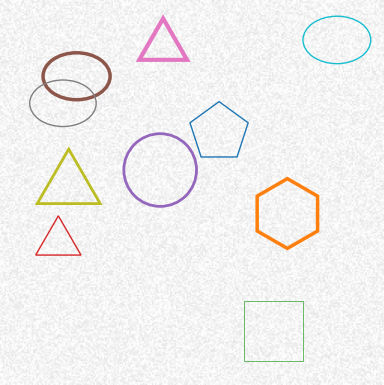[{"shape": "pentagon", "thickness": 1, "radius": 0.4, "center": [0.569, 0.657]}, {"shape": "hexagon", "thickness": 2.5, "radius": 0.45, "center": [0.746, 0.445]}, {"shape": "square", "thickness": 0.5, "radius": 0.39, "center": [0.71, 0.14]}, {"shape": "triangle", "thickness": 1, "radius": 0.34, "center": [0.152, 0.371]}, {"shape": "circle", "thickness": 2, "radius": 0.47, "center": [0.416, 0.558]}, {"shape": "oval", "thickness": 2.5, "radius": 0.44, "center": [0.199, 0.802]}, {"shape": "triangle", "thickness": 3, "radius": 0.36, "center": [0.424, 0.88]}, {"shape": "oval", "thickness": 1, "radius": 0.43, "center": [0.164, 0.732]}, {"shape": "triangle", "thickness": 2, "radius": 0.47, "center": [0.178, 0.518]}, {"shape": "oval", "thickness": 1, "radius": 0.44, "center": [0.875, 0.896]}]